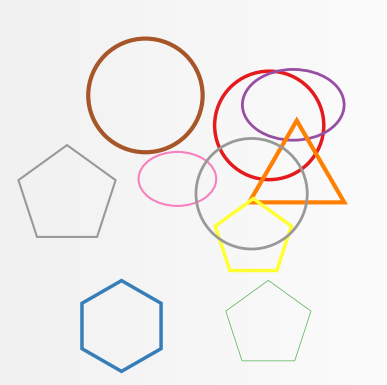[{"shape": "circle", "thickness": 2.5, "radius": 0.7, "center": [0.695, 0.674]}, {"shape": "hexagon", "thickness": 2.5, "radius": 0.59, "center": [0.314, 0.153]}, {"shape": "pentagon", "thickness": 0.5, "radius": 0.58, "center": [0.693, 0.156]}, {"shape": "oval", "thickness": 2, "radius": 0.66, "center": [0.757, 0.728]}, {"shape": "triangle", "thickness": 3, "radius": 0.71, "center": [0.766, 0.545]}, {"shape": "pentagon", "thickness": 2.5, "radius": 0.52, "center": [0.654, 0.381]}, {"shape": "circle", "thickness": 3, "radius": 0.74, "center": [0.375, 0.752]}, {"shape": "oval", "thickness": 1.5, "radius": 0.5, "center": [0.458, 0.535]}, {"shape": "circle", "thickness": 2, "radius": 0.72, "center": [0.649, 0.497]}, {"shape": "pentagon", "thickness": 1.5, "radius": 0.66, "center": [0.173, 0.491]}]